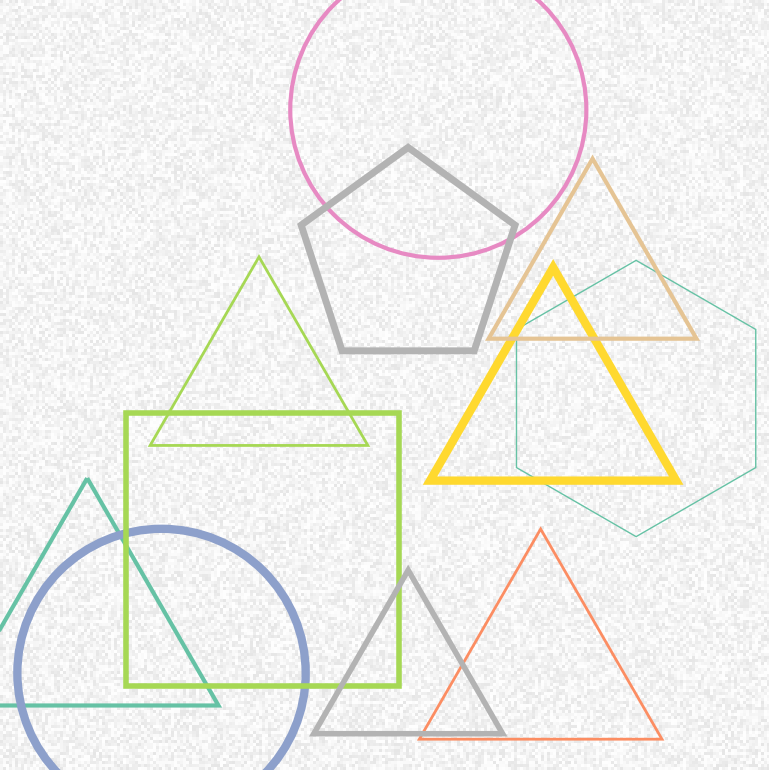[{"shape": "triangle", "thickness": 1.5, "radius": 0.98, "center": [0.113, 0.182]}, {"shape": "hexagon", "thickness": 0.5, "radius": 0.9, "center": [0.826, 0.482]}, {"shape": "triangle", "thickness": 1, "radius": 0.91, "center": [0.702, 0.131]}, {"shape": "circle", "thickness": 3, "radius": 0.94, "center": [0.21, 0.126]}, {"shape": "circle", "thickness": 1.5, "radius": 0.96, "center": [0.569, 0.857]}, {"shape": "triangle", "thickness": 1, "radius": 0.82, "center": [0.336, 0.503]}, {"shape": "square", "thickness": 2, "radius": 0.89, "center": [0.341, 0.286]}, {"shape": "triangle", "thickness": 3, "radius": 0.92, "center": [0.718, 0.468]}, {"shape": "triangle", "thickness": 1.5, "radius": 0.78, "center": [0.77, 0.638]}, {"shape": "pentagon", "thickness": 2.5, "radius": 0.73, "center": [0.53, 0.663]}, {"shape": "triangle", "thickness": 2, "radius": 0.71, "center": [0.53, 0.118]}]